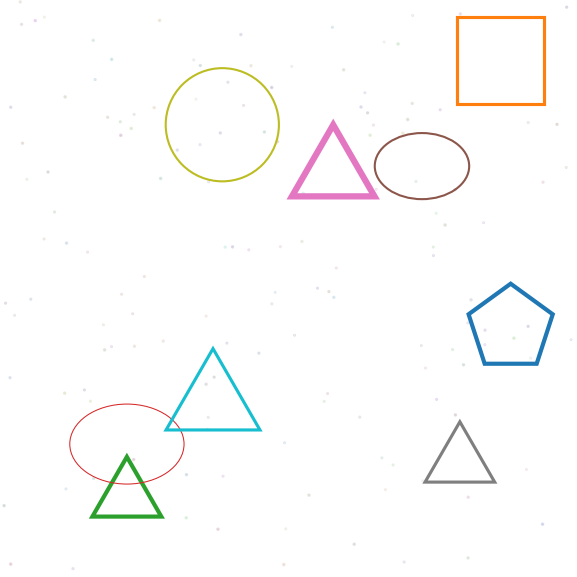[{"shape": "pentagon", "thickness": 2, "radius": 0.38, "center": [0.884, 0.431]}, {"shape": "square", "thickness": 1.5, "radius": 0.38, "center": [0.866, 0.894]}, {"shape": "triangle", "thickness": 2, "radius": 0.34, "center": [0.22, 0.139]}, {"shape": "oval", "thickness": 0.5, "radius": 0.49, "center": [0.22, 0.23]}, {"shape": "oval", "thickness": 1, "radius": 0.41, "center": [0.731, 0.712]}, {"shape": "triangle", "thickness": 3, "radius": 0.41, "center": [0.577, 0.7]}, {"shape": "triangle", "thickness": 1.5, "radius": 0.35, "center": [0.796, 0.199]}, {"shape": "circle", "thickness": 1, "radius": 0.49, "center": [0.385, 0.783]}, {"shape": "triangle", "thickness": 1.5, "radius": 0.47, "center": [0.369, 0.302]}]